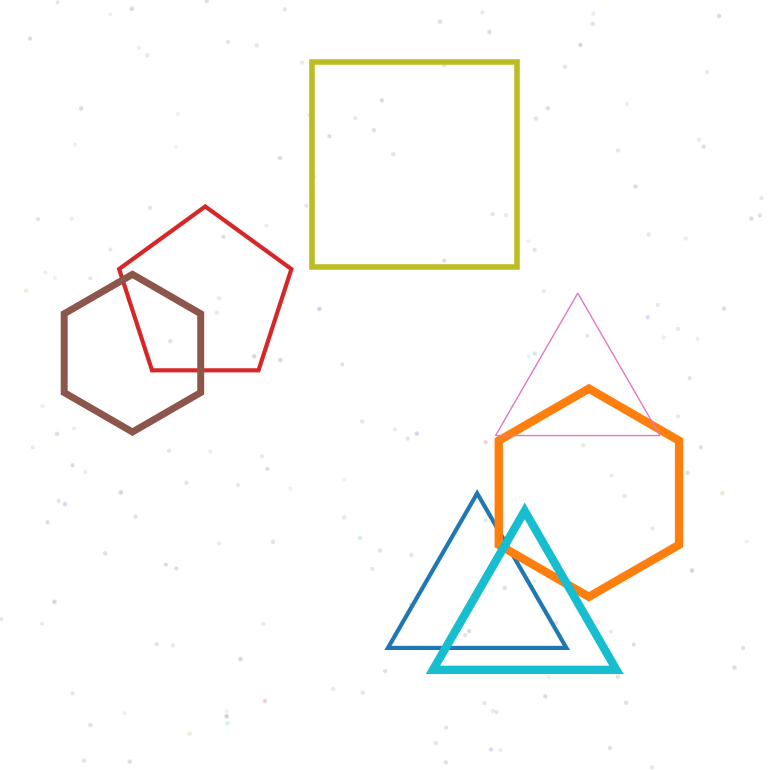[{"shape": "triangle", "thickness": 1.5, "radius": 0.67, "center": [0.62, 0.225]}, {"shape": "hexagon", "thickness": 3, "radius": 0.68, "center": [0.765, 0.36]}, {"shape": "pentagon", "thickness": 1.5, "radius": 0.59, "center": [0.267, 0.614]}, {"shape": "hexagon", "thickness": 2.5, "radius": 0.51, "center": [0.172, 0.541]}, {"shape": "triangle", "thickness": 0.5, "radius": 0.62, "center": [0.75, 0.496]}, {"shape": "square", "thickness": 2, "radius": 0.67, "center": [0.538, 0.786]}, {"shape": "triangle", "thickness": 3, "radius": 0.69, "center": [0.681, 0.199]}]